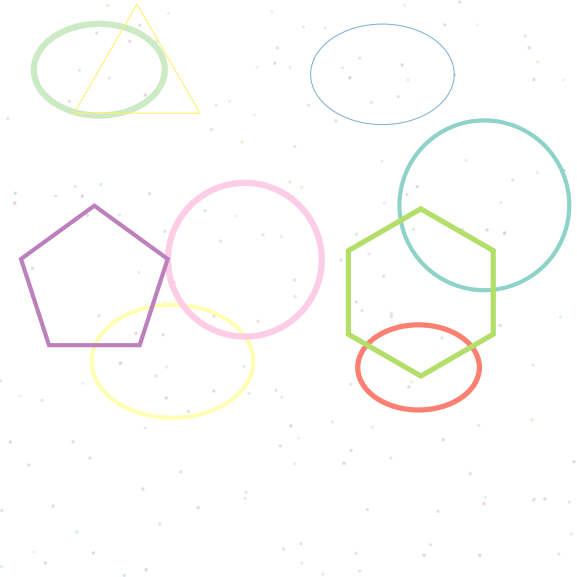[{"shape": "circle", "thickness": 2, "radius": 0.74, "center": [0.839, 0.644]}, {"shape": "oval", "thickness": 2, "radius": 0.7, "center": [0.299, 0.373]}, {"shape": "oval", "thickness": 2.5, "radius": 0.53, "center": [0.725, 0.363]}, {"shape": "oval", "thickness": 0.5, "radius": 0.62, "center": [0.662, 0.87]}, {"shape": "hexagon", "thickness": 2.5, "radius": 0.72, "center": [0.729, 0.493]}, {"shape": "circle", "thickness": 3, "radius": 0.67, "center": [0.424, 0.549]}, {"shape": "pentagon", "thickness": 2, "radius": 0.67, "center": [0.163, 0.509]}, {"shape": "oval", "thickness": 3, "radius": 0.57, "center": [0.172, 0.878]}, {"shape": "triangle", "thickness": 0.5, "radius": 0.63, "center": [0.237, 0.866]}]